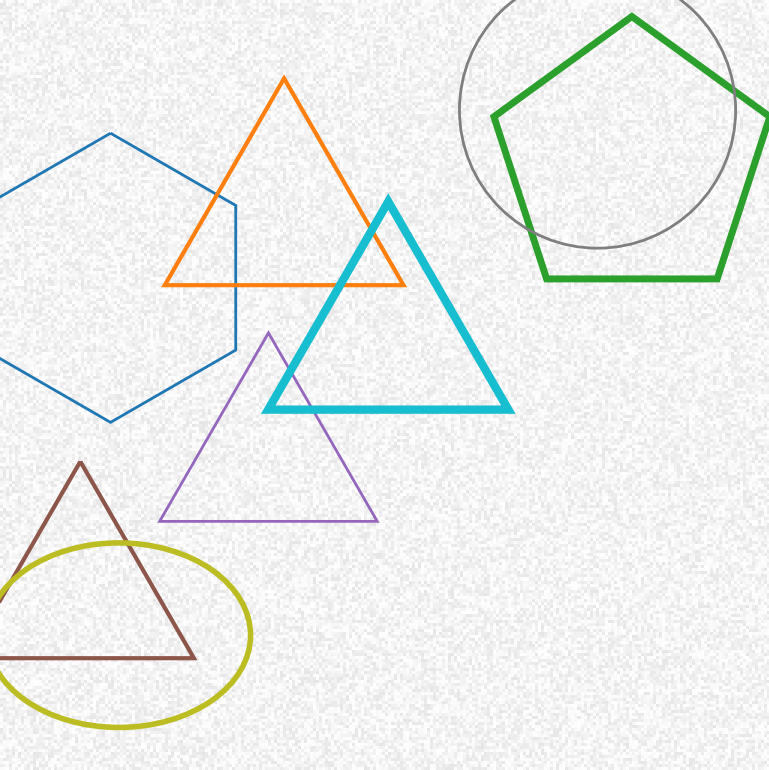[{"shape": "hexagon", "thickness": 1, "radius": 0.94, "center": [0.144, 0.639]}, {"shape": "triangle", "thickness": 1.5, "radius": 0.89, "center": [0.369, 0.719]}, {"shape": "pentagon", "thickness": 2.5, "radius": 0.94, "center": [0.821, 0.79]}, {"shape": "triangle", "thickness": 1, "radius": 0.82, "center": [0.349, 0.404]}, {"shape": "triangle", "thickness": 1.5, "radius": 0.85, "center": [0.104, 0.23]}, {"shape": "circle", "thickness": 1, "radius": 0.9, "center": [0.776, 0.857]}, {"shape": "oval", "thickness": 2, "radius": 0.86, "center": [0.154, 0.175]}, {"shape": "triangle", "thickness": 3, "radius": 0.9, "center": [0.504, 0.558]}]